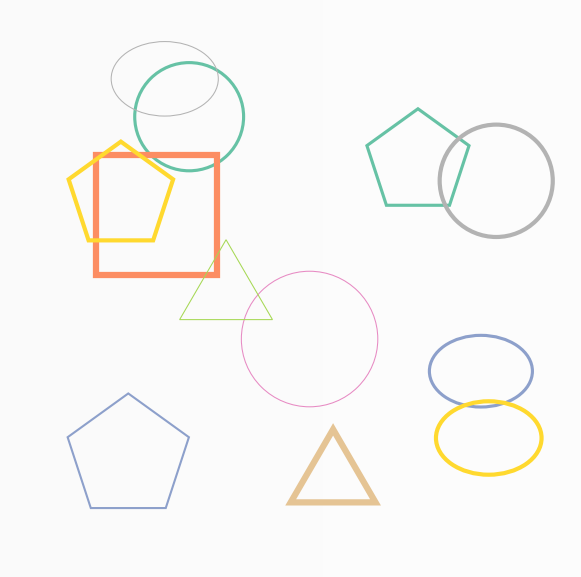[{"shape": "pentagon", "thickness": 1.5, "radius": 0.46, "center": [0.719, 0.718]}, {"shape": "circle", "thickness": 1.5, "radius": 0.47, "center": [0.325, 0.797]}, {"shape": "square", "thickness": 3, "radius": 0.52, "center": [0.27, 0.627]}, {"shape": "oval", "thickness": 1.5, "radius": 0.44, "center": [0.827, 0.356]}, {"shape": "pentagon", "thickness": 1, "radius": 0.55, "center": [0.221, 0.208]}, {"shape": "circle", "thickness": 0.5, "radius": 0.59, "center": [0.533, 0.412]}, {"shape": "triangle", "thickness": 0.5, "radius": 0.46, "center": [0.389, 0.492]}, {"shape": "pentagon", "thickness": 2, "radius": 0.47, "center": [0.208, 0.659]}, {"shape": "oval", "thickness": 2, "radius": 0.45, "center": [0.841, 0.241]}, {"shape": "triangle", "thickness": 3, "radius": 0.42, "center": [0.573, 0.171]}, {"shape": "circle", "thickness": 2, "radius": 0.49, "center": [0.854, 0.686]}, {"shape": "oval", "thickness": 0.5, "radius": 0.46, "center": [0.283, 0.863]}]